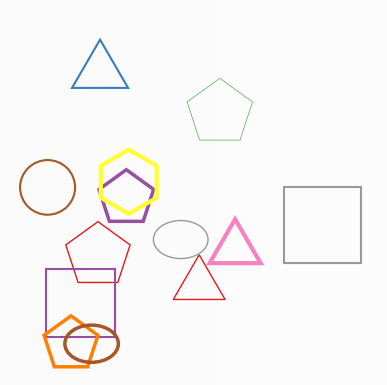[{"shape": "pentagon", "thickness": 1, "radius": 0.44, "center": [0.253, 0.337]}, {"shape": "triangle", "thickness": 1, "radius": 0.39, "center": [0.514, 0.261]}, {"shape": "triangle", "thickness": 1.5, "radius": 0.42, "center": [0.258, 0.813]}, {"shape": "pentagon", "thickness": 0.5, "radius": 0.44, "center": [0.567, 0.708]}, {"shape": "pentagon", "thickness": 2.5, "radius": 0.37, "center": [0.326, 0.485]}, {"shape": "square", "thickness": 1.5, "radius": 0.45, "center": [0.207, 0.213]}, {"shape": "pentagon", "thickness": 2.5, "radius": 0.37, "center": [0.183, 0.106]}, {"shape": "hexagon", "thickness": 3, "radius": 0.42, "center": [0.332, 0.528]}, {"shape": "oval", "thickness": 2.5, "radius": 0.35, "center": [0.236, 0.107]}, {"shape": "circle", "thickness": 1.5, "radius": 0.35, "center": [0.123, 0.513]}, {"shape": "triangle", "thickness": 3, "radius": 0.38, "center": [0.607, 0.355]}, {"shape": "oval", "thickness": 1, "radius": 0.35, "center": [0.466, 0.378]}, {"shape": "square", "thickness": 1.5, "radius": 0.5, "center": [0.832, 0.415]}]